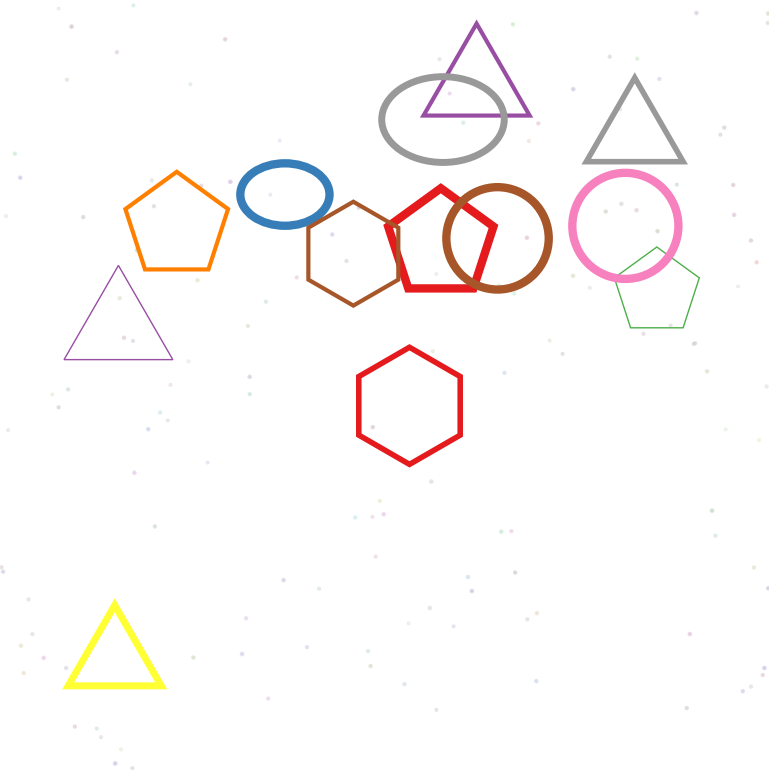[{"shape": "hexagon", "thickness": 2, "radius": 0.38, "center": [0.532, 0.473]}, {"shape": "pentagon", "thickness": 3, "radius": 0.36, "center": [0.572, 0.684]}, {"shape": "oval", "thickness": 3, "radius": 0.29, "center": [0.37, 0.747]}, {"shape": "pentagon", "thickness": 0.5, "radius": 0.29, "center": [0.853, 0.621]}, {"shape": "triangle", "thickness": 0.5, "radius": 0.41, "center": [0.154, 0.574]}, {"shape": "triangle", "thickness": 1.5, "radius": 0.4, "center": [0.619, 0.89]}, {"shape": "pentagon", "thickness": 1.5, "radius": 0.35, "center": [0.23, 0.707]}, {"shape": "triangle", "thickness": 2.5, "radius": 0.35, "center": [0.149, 0.144]}, {"shape": "hexagon", "thickness": 1.5, "radius": 0.34, "center": [0.459, 0.671]}, {"shape": "circle", "thickness": 3, "radius": 0.33, "center": [0.646, 0.69]}, {"shape": "circle", "thickness": 3, "radius": 0.34, "center": [0.812, 0.707]}, {"shape": "triangle", "thickness": 2, "radius": 0.36, "center": [0.824, 0.826]}, {"shape": "oval", "thickness": 2.5, "radius": 0.4, "center": [0.575, 0.845]}]